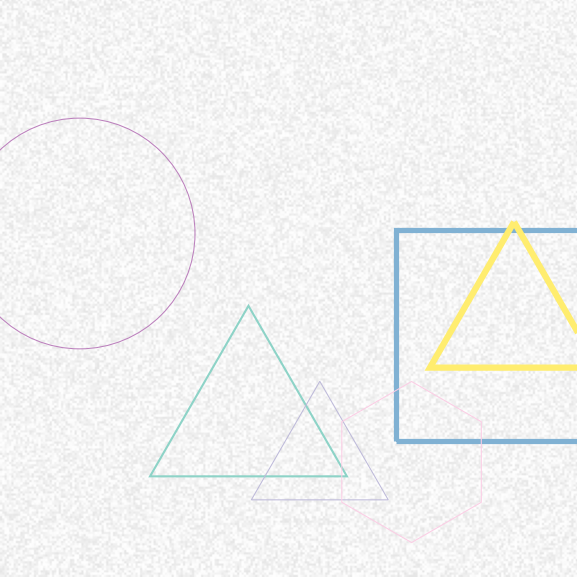[{"shape": "triangle", "thickness": 1, "radius": 0.98, "center": [0.43, 0.273]}, {"shape": "triangle", "thickness": 0.5, "radius": 0.68, "center": [0.554, 0.202]}, {"shape": "square", "thickness": 2.5, "radius": 0.91, "center": [0.869, 0.419]}, {"shape": "hexagon", "thickness": 0.5, "radius": 0.7, "center": [0.713, 0.199]}, {"shape": "circle", "thickness": 0.5, "radius": 1.0, "center": [0.138, 0.595]}, {"shape": "triangle", "thickness": 3, "radius": 0.84, "center": [0.89, 0.447]}]